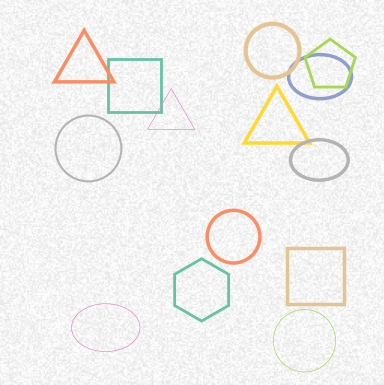[{"shape": "square", "thickness": 2, "radius": 0.35, "center": [0.35, 0.779]}, {"shape": "hexagon", "thickness": 2, "radius": 0.4, "center": [0.524, 0.247]}, {"shape": "circle", "thickness": 2.5, "radius": 0.34, "center": [0.607, 0.385]}, {"shape": "triangle", "thickness": 2.5, "radius": 0.45, "center": [0.219, 0.832]}, {"shape": "oval", "thickness": 2.5, "radius": 0.41, "center": [0.831, 0.801]}, {"shape": "oval", "thickness": 0.5, "radius": 0.44, "center": [0.275, 0.149]}, {"shape": "triangle", "thickness": 0.5, "radius": 0.35, "center": [0.445, 0.699]}, {"shape": "circle", "thickness": 0.5, "radius": 0.41, "center": [0.791, 0.115]}, {"shape": "pentagon", "thickness": 2, "radius": 0.34, "center": [0.858, 0.83]}, {"shape": "triangle", "thickness": 2.5, "radius": 0.49, "center": [0.719, 0.678]}, {"shape": "square", "thickness": 2.5, "radius": 0.37, "center": [0.82, 0.283]}, {"shape": "circle", "thickness": 3, "radius": 0.35, "center": [0.708, 0.868]}, {"shape": "circle", "thickness": 1.5, "radius": 0.43, "center": [0.23, 0.614]}, {"shape": "oval", "thickness": 2.5, "radius": 0.37, "center": [0.829, 0.584]}]